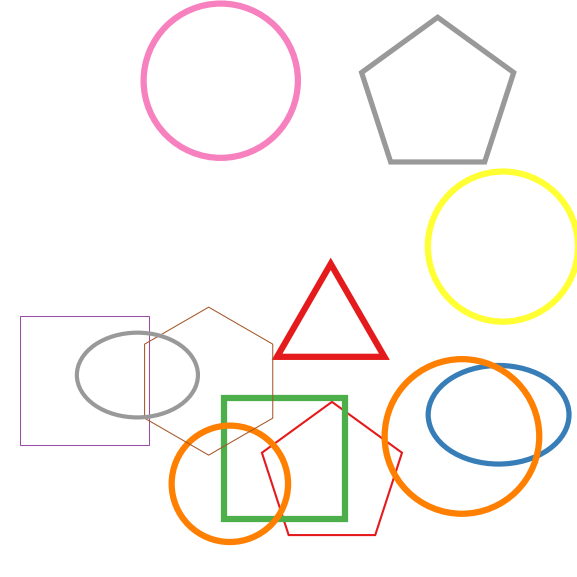[{"shape": "triangle", "thickness": 3, "radius": 0.54, "center": [0.573, 0.435]}, {"shape": "pentagon", "thickness": 1, "radius": 0.64, "center": [0.575, 0.176]}, {"shape": "oval", "thickness": 2.5, "radius": 0.61, "center": [0.863, 0.281]}, {"shape": "square", "thickness": 3, "radius": 0.52, "center": [0.492, 0.205]}, {"shape": "square", "thickness": 0.5, "radius": 0.56, "center": [0.146, 0.34]}, {"shape": "circle", "thickness": 3, "radius": 0.67, "center": [0.8, 0.243]}, {"shape": "circle", "thickness": 3, "radius": 0.5, "center": [0.398, 0.161]}, {"shape": "circle", "thickness": 3, "radius": 0.65, "center": [0.871, 0.572]}, {"shape": "hexagon", "thickness": 0.5, "radius": 0.64, "center": [0.361, 0.339]}, {"shape": "circle", "thickness": 3, "radius": 0.67, "center": [0.382, 0.859]}, {"shape": "oval", "thickness": 2, "radius": 0.52, "center": [0.238, 0.35]}, {"shape": "pentagon", "thickness": 2.5, "radius": 0.69, "center": [0.758, 0.831]}]